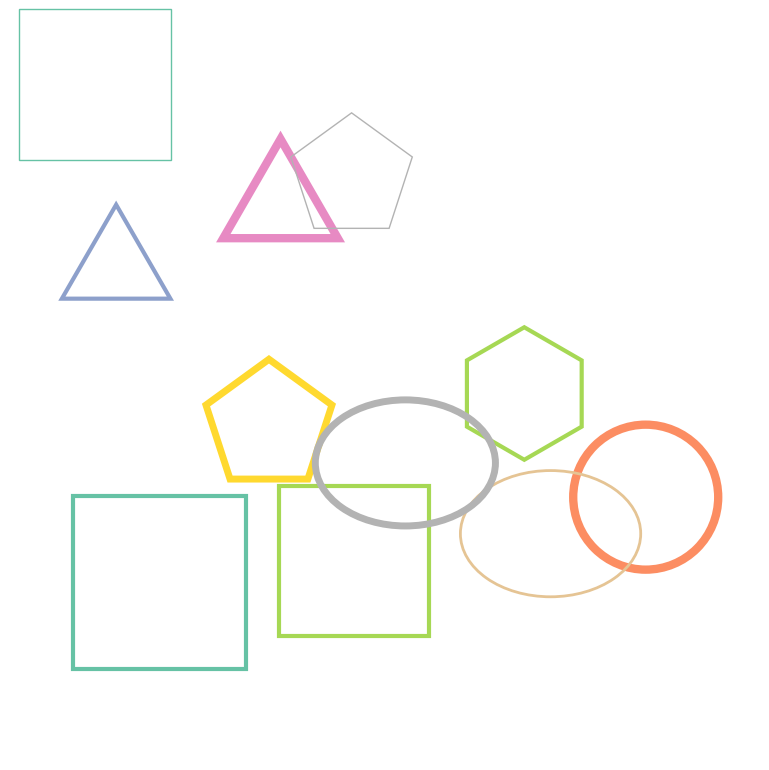[{"shape": "square", "thickness": 0.5, "radius": 0.49, "center": [0.123, 0.89]}, {"shape": "square", "thickness": 1.5, "radius": 0.56, "center": [0.207, 0.243]}, {"shape": "circle", "thickness": 3, "radius": 0.47, "center": [0.839, 0.354]}, {"shape": "triangle", "thickness": 1.5, "radius": 0.41, "center": [0.151, 0.653]}, {"shape": "triangle", "thickness": 3, "radius": 0.43, "center": [0.364, 0.734]}, {"shape": "hexagon", "thickness": 1.5, "radius": 0.43, "center": [0.681, 0.489]}, {"shape": "square", "thickness": 1.5, "radius": 0.49, "center": [0.46, 0.271]}, {"shape": "pentagon", "thickness": 2.5, "radius": 0.43, "center": [0.349, 0.447]}, {"shape": "oval", "thickness": 1, "radius": 0.59, "center": [0.715, 0.307]}, {"shape": "pentagon", "thickness": 0.5, "radius": 0.41, "center": [0.457, 0.771]}, {"shape": "oval", "thickness": 2.5, "radius": 0.58, "center": [0.526, 0.399]}]